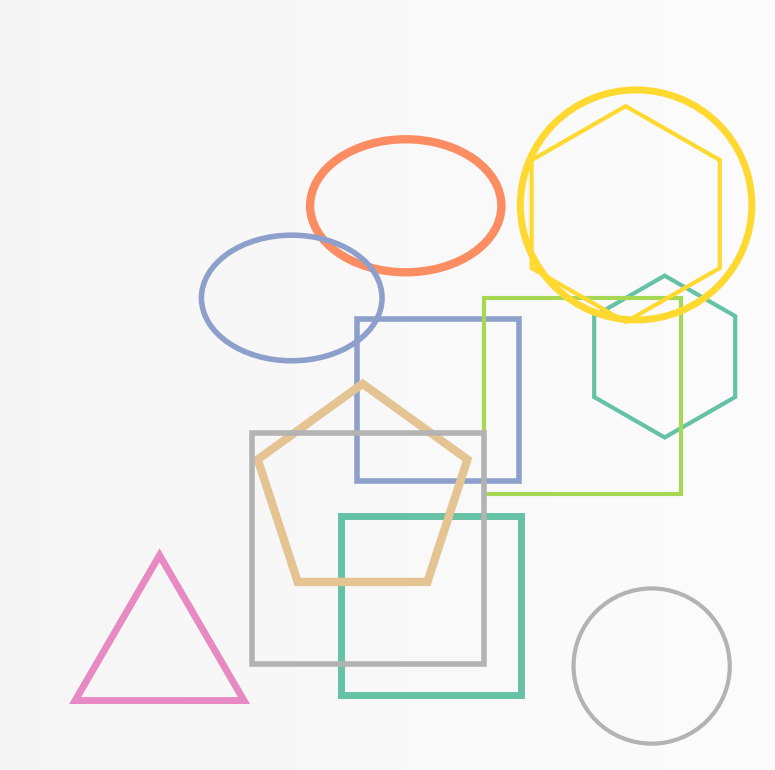[{"shape": "hexagon", "thickness": 1.5, "radius": 0.53, "center": [0.858, 0.537]}, {"shape": "square", "thickness": 2.5, "radius": 0.58, "center": [0.556, 0.213]}, {"shape": "oval", "thickness": 3, "radius": 0.62, "center": [0.524, 0.733]}, {"shape": "oval", "thickness": 2, "radius": 0.58, "center": [0.376, 0.613]}, {"shape": "square", "thickness": 2, "radius": 0.52, "center": [0.565, 0.481]}, {"shape": "triangle", "thickness": 2.5, "radius": 0.63, "center": [0.206, 0.153]}, {"shape": "square", "thickness": 1.5, "radius": 0.64, "center": [0.752, 0.485]}, {"shape": "hexagon", "thickness": 1.5, "radius": 0.7, "center": [0.807, 0.722]}, {"shape": "circle", "thickness": 2.5, "radius": 0.75, "center": [0.821, 0.734]}, {"shape": "pentagon", "thickness": 3, "radius": 0.71, "center": [0.468, 0.359]}, {"shape": "square", "thickness": 2, "radius": 0.75, "center": [0.474, 0.287]}, {"shape": "circle", "thickness": 1.5, "radius": 0.5, "center": [0.841, 0.135]}]